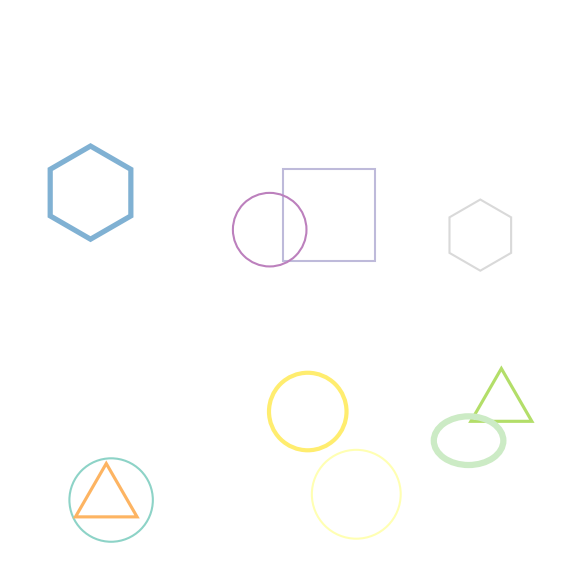[{"shape": "circle", "thickness": 1, "radius": 0.36, "center": [0.192, 0.133]}, {"shape": "circle", "thickness": 1, "radius": 0.38, "center": [0.617, 0.143]}, {"shape": "square", "thickness": 1, "radius": 0.4, "center": [0.569, 0.626]}, {"shape": "hexagon", "thickness": 2.5, "radius": 0.4, "center": [0.157, 0.666]}, {"shape": "triangle", "thickness": 1.5, "radius": 0.31, "center": [0.184, 0.135]}, {"shape": "triangle", "thickness": 1.5, "radius": 0.3, "center": [0.868, 0.3]}, {"shape": "hexagon", "thickness": 1, "radius": 0.31, "center": [0.832, 0.592]}, {"shape": "circle", "thickness": 1, "radius": 0.32, "center": [0.467, 0.601]}, {"shape": "oval", "thickness": 3, "radius": 0.3, "center": [0.811, 0.236]}, {"shape": "circle", "thickness": 2, "radius": 0.34, "center": [0.533, 0.287]}]